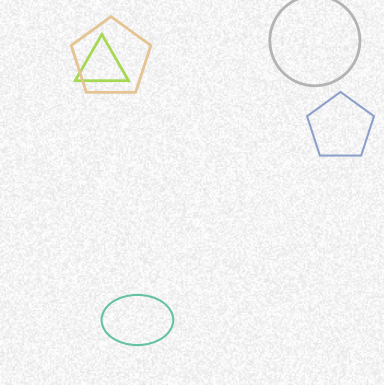[{"shape": "oval", "thickness": 1.5, "radius": 0.47, "center": [0.357, 0.169]}, {"shape": "pentagon", "thickness": 1.5, "radius": 0.46, "center": [0.885, 0.67]}, {"shape": "triangle", "thickness": 2, "radius": 0.4, "center": [0.265, 0.83]}, {"shape": "pentagon", "thickness": 2, "radius": 0.54, "center": [0.288, 0.848]}, {"shape": "circle", "thickness": 2, "radius": 0.59, "center": [0.818, 0.894]}]